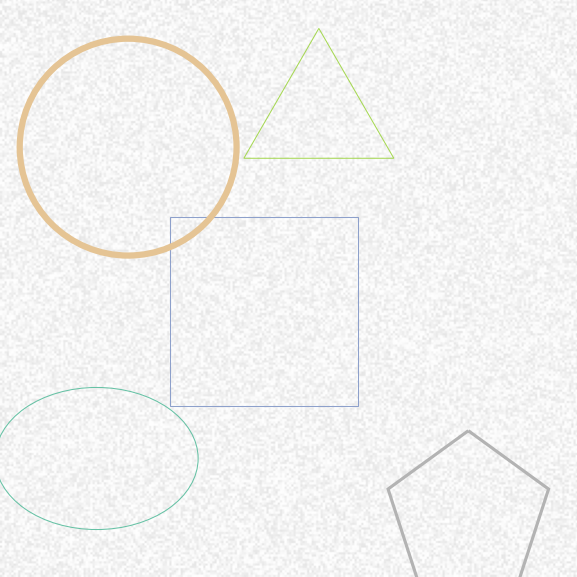[{"shape": "oval", "thickness": 0.5, "radius": 0.88, "center": [0.167, 0.205]}, {"shape": "square", "thickness": 0.5, "radius": 0.82, "center": [0.457, 0.46]}, {"shape": "triangle", "thickness": 0.5, "radius": 0.75, "center": [0.552, 0.8]}, {"shape": "circle", "thickness": 3, "radius": 0.94, "center": [0.222, 0.744]}, {"shape": "pentagon", "thickness": 1.5, "radius": 0.73, "center": [0.811, 0.107]}]